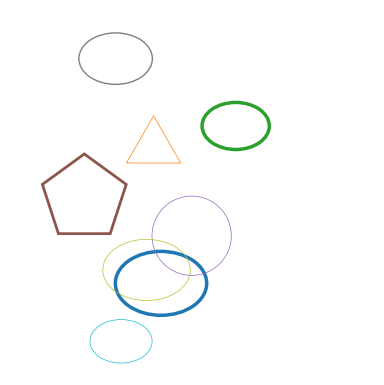[{"shape": "oval", "thickness": 2.5, "radius": 0.59, "center": [0.418, 0.264]}, {"shape": "triangle", "thickness": 0.5, "radius": 0.41, "center": [0.399, 0.617]}, {"shape": "oval", "thickness": 2.5, "radius": 0.44, "center": [0.612, 0.673]}, {"shape": "circle", "thickness": 0.5, "radius": 0.51, "center": [0.498, 0.388]}, {"shape": "pentagon", "thickness": 2, "radius": 0.57, "center": [0.219, 0.486]}, {"shape": "oval", "thickness": 1, "radius": 0.48, "center": [0.3, 0.848]}, {"shape": "oval", "thickness": 0.5, "radius": 0.57, "center": [0.381, 0.299]}, {"shape": "oval", "thickness": 0.5, "radius": 0.4, "center": [0.314, 0.113]}]